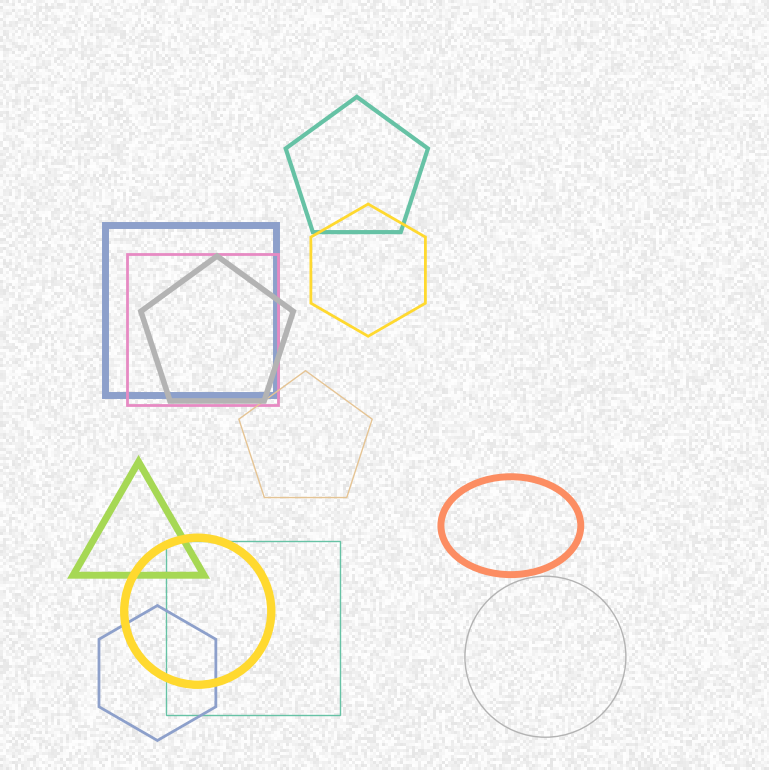[{"shape": "pentagon", "thickness": 1.5, "radius": 0.49, "center": [0.463, 0.777]}, {"shape": "square", "thickness": 0.5, "radius": 0.56, "center": [0.328, 0.184]}, {"shape": "oval", "thickness": 2.5, "radius": 0.45, "center": [0.663, 0.317]}, {"shape": "hexagon", "thickness": 1, "radius": 0.44, "center": [0.204, 0.126]}, {"shape": "square", "thickness": 2.5, "radius": 0.55, "center": [0.247, 0.598]}, {"shape": "square", "thickness": 1, "radius": 0.49, "center": [0.263, 0.573]}, {"shape": "triangle", "thickness": 2.5, "radius": 0.49, "center": [0.18, 0.302]}, {"shape": "circle", "thickness": 3, "radius": 0.48, "center": [0.257, 0.206]}, {"shape": "hexagon", "thickness": 1, "radius": 0.43, "center": [0.478, 0.649]}, {"shape": "pentagon", "thickness": 0.5, "radius": 0.46, "center": [0.397, 0.427]}, {"shape": "circle", "thickness": 0.5, "radius": 0.52, "center": [0.708, 0.147]}, {"shape": "pentagon", "thickness": 2, "radius": 0.52, "center": [0.282, 0.563]}]